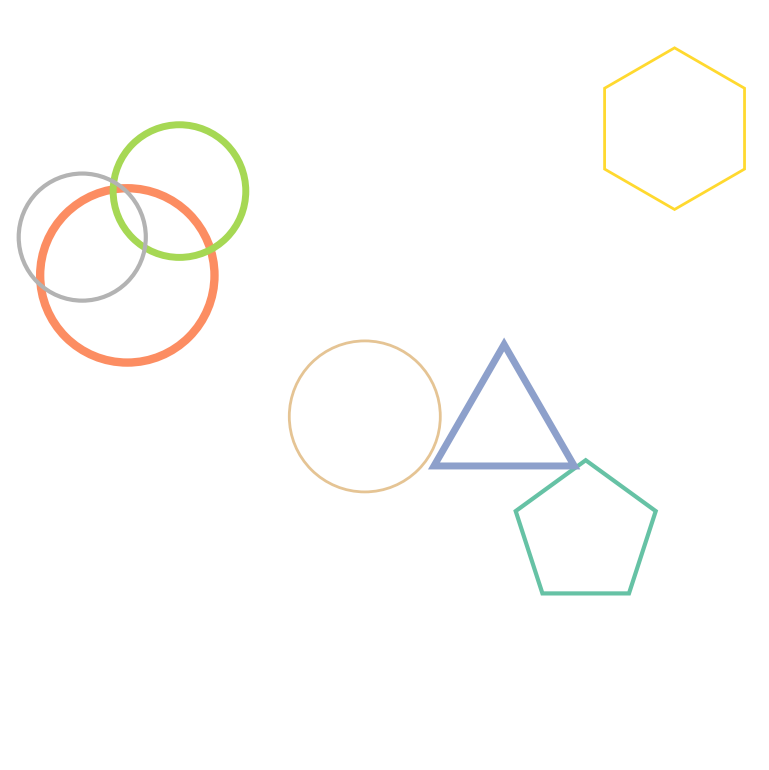[{"shape": "pentagon", "thickness": 1.5, "radius": 0.48, "center": [0.761, 0.307]}, {"shape": "circle", "thickness": 3, "radius": 0.57, "center": [0.165, 0.642]}, {"shape": "triangle", "thickness": 2.5, "radius": 0.53, "center": [0.655, 0.447]}, {"shape": "circle", "thickness": 2.5, "radius": 0.43, "center": [0.233, 0.752]}, {"shape": "hexagon", "thickness": 1, "radius": 0.52, "center": [0.876, 0.833]}, {"shape": "circle", "thickness": 1, "radius": 0.49, "center": [0.474, 0.459]}, {"shape": "circle", "thickness": 1.5, "radius": 0.41, "center": [0.107, 0.692]}]